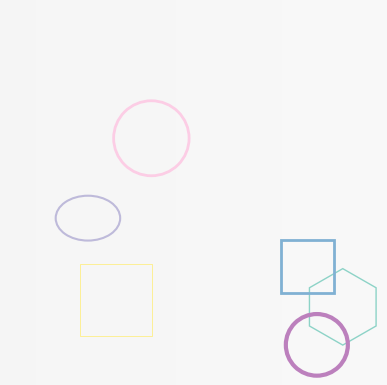[{"shape": "hexagon", "thickness": 1, "radius": 0.5, "center": [0.885, 0.203]}, {"shape": "oval", "thickness": 1.5, "radius": 0.42, "center": [0.227, 0.433]}, {"shape": "square", "thickness": 2, "radius": 0.34, "center": [0.795, 0.308]}, {"shape": "circle", "thickness": 2, "radius": 0.49, "center": [0.391, 0.641]}, {"shape": "circle", "thickness": 3, "radius": 0.4, "center": [0.818, 0.104]}, {"shape": "square", "thickness": 0.5, "radius": 0.47, "center": [0.299, 0.22]}]